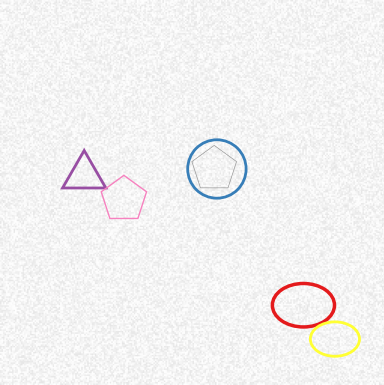[{"shape": "oval", "thickness": 2.5, "radius": 0.4, "center": [0.788, 0.207]}, {"shape": "circle", "thickness": 2, "radius": 0.38, "center": [0.563, 0.561]}, {"shape": "triangle", "thickness": 2, "radius": 0.32, "center": [0.219, 0.544]}, {"shape": "oval", "thickness": 2, "radius": 0.32, "center": [0.87, 0.119]}, {"shape": "pentagon", "thickness": 1, "radius": 0.31, "center": [0.322, 0.483]}, {"shape": "pentagon", "thickness": 0.5, "radius": 0.3, "center": [0.556, 0.561]}]